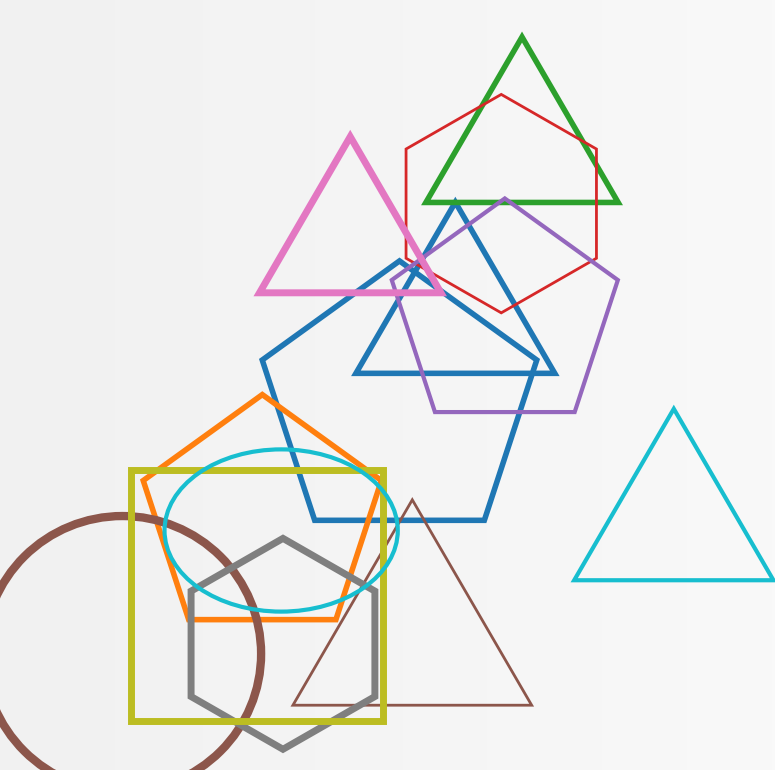[{"shape": "triangle", "thickness": 2, "radius": 0.74, "center": [0.588, 0.589]}, {"shape": "pentagon", "thickness": 2, "radius": 0.93, "center": [0.515, 0.475]}, {"shape": "pentagon", "thickness": 2, "radius": 0.81, "center": [0.338, 0.326]}, {"shape": "triangle", "thickness": 2, "radius": 0.72, "center": [0.674, 0.809]}, {"shape": "hexagon", "thickness": 1, "radius": 0.71, "center": [0.647, 0.736]}, {"shape": "pentagon", "thickness": 1.5, "radius": 0.77, "center": [0.651, 0.589]}, {"shape": "triangle", "thickness": 1, "radius": 0.89, "center": [0.532, 0.173]}, {"shape": "circle", "thickness": 3, "radius": 0.89, "center": [0.158, 0.151]}, {"shape": "triangle", "thickness": 2.5, "radius": 0.68, "center": [0.452, 0.687]}, {"shape": "hexagon", "thickness": 2.5, "radius": 0.68, "center": [0.365, 0.164]}, {"shape": "square", "thickness": 2.5, "radius": 0.81, "center": [0.332, 0.227]}, {"shape": "triangle", "thickness": 1.5, "radius": 0.74, "center": [0.869, 0.321]}, {"shape": "oval", "thickness": 1.5, "radius": 0.75, "center": [0.363, 0.311]}]